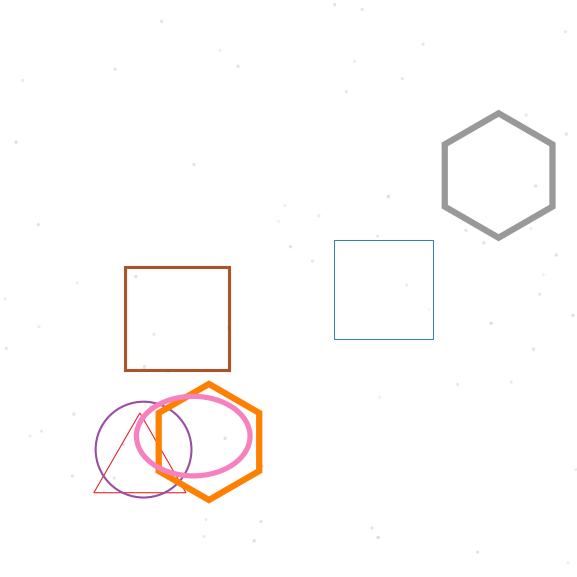[{"shape": "triangle", "thickness": 0.5, "radius": 0.46, "center": [0.242, 0.192]}, {"shape": "square", "thickness": 0.5, "radius": 0.43, "center": [0.664, 0.498]}, {"shape": "circle", "thickness": 1, "radius": 0.41, "center": [0.249, 0.221]}, {"shape": "hexagon", "thickness": 3, "radius": 0.5, "center": [0.362, 0.234]}, {"shape": "square", "thickness": 1.5, "radius": 0.45, "center": [0.306, 0.448]}, {"shape": "oval", "thickness": 2.5, "radius": 0.49, "center": [0.335, 0.244]}, {"shape": "hexagon", "thickness": 3, "radius": 0.54, "center": [0.863, 0.695]}]